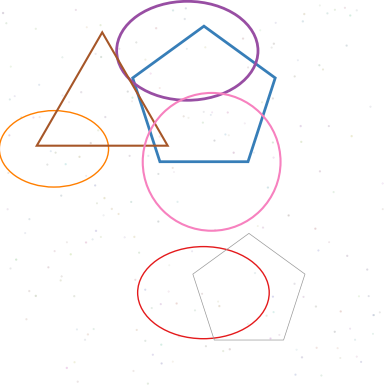[{"shape": "oval", "thickness": 1, "radius": 0.85, "center": [0.528, 0.24]}, {"shape": "pentagon", "thickness": 2, "radius": 0.97, "center": [0.53, 0.737]}, {"shape": "oval", "thickness": 2, "radius": 0.92, "center": [0.487, 0.868]}, {"shape": "oval", "thickness": 1, "radius": 0.71, "center": [0.14, 0.613]}, {"shape": "triangle", "thickness": 1.5, "radius": 0.98, "center": [0.266, 0.72]}, {"shape": "circle", "thickness": 1.5, "radius": 0.89, "center": [0.55, 0.58]}, {"shape": "pentagon", "thickness": 0.5, "radius": 0.77, "center": [0.647, 0.241]}]